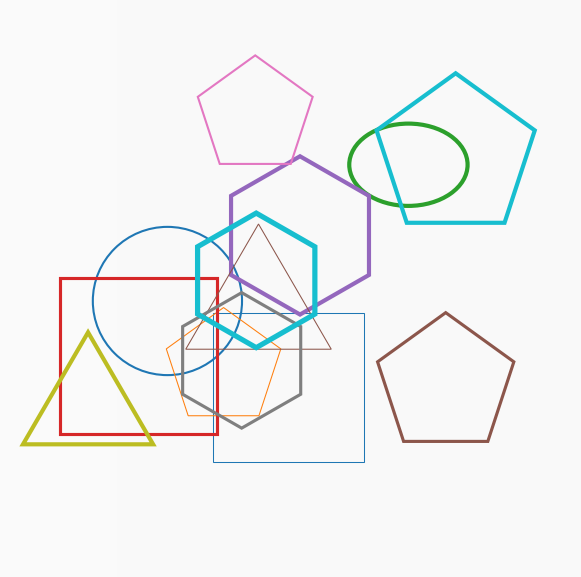[{"shape": "circle", "thickness": 1, "radius": 0.64, "center": [0.288, 0.478]}, {"shape": "square", "thickness": 0.5, "radius": 0.65, "center": [0.496, 0.328]}, {"shape": "pentagon", "thickness": 0.5, "radius": 0.52, "center": [0.385, 0.363]}, {"shape": "oval", "thickness": 2, "radius": 0.51, "center": [0.703, 0.714]}, {"shape": "square", "thickness": 1.5, "radius": 0.67, "center": [0.238, 0.383]}, {"shape": "hexagon", "thickness": 2, "radius": 0.69, "center": [0.516, 0.592]}, {"shape": "pentagon", "thickness": 1.5, "radius": 0.62, "center": [0.767, 0.335]}, {"shape": "triangle", "thickness": 0.5, "radius": 0.72, "center": [0.445, 0.467]}, {"shape": "pentagon", "thickness": 1, "radius": 0.52, "center": [0.439, 0.799]}, {"shape": "hexagon", "thickness": 1.5, "radius": 0.59, "center": [0.416, 0.375]}, {"shape": "triangle", "thickness": 2, "radius": 0.65, "center": [0.151, 0.294]}, {"shape": "hexagon", "thickness": 2.5, "radius": 0.58, "center": [0.441, 0.514]}, {"shape": "pentagon", "thickness": 2, "radius": 0.72, "center": [0.784, 0.729]}]